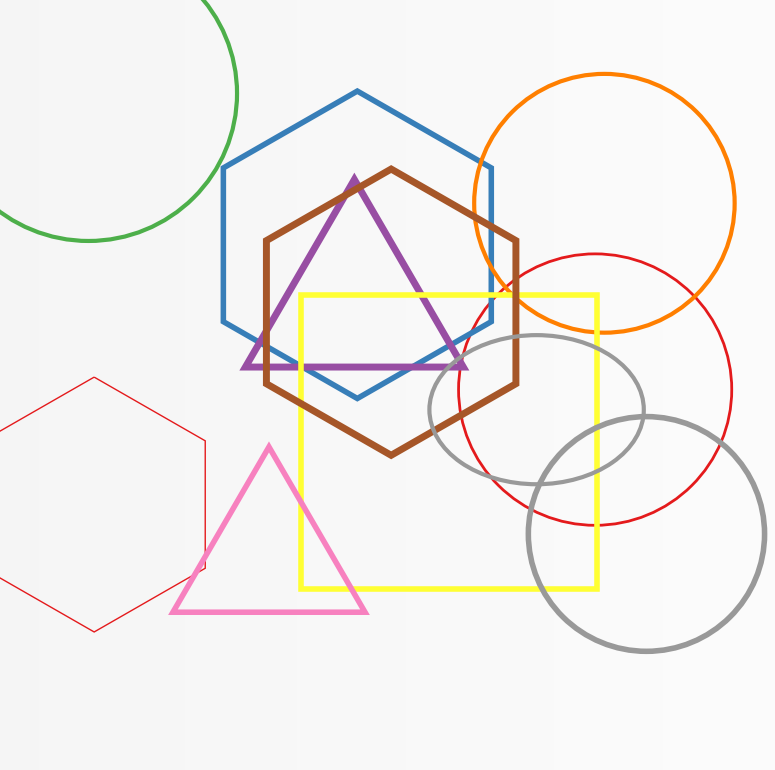[{"shape": "circle", "thickness": 1, "radius": 0.88, "center": [0.768, 0.494]}, {"shape": "hexagon", "thickness": 0.5, "radius": 0.83, "center": [0.121, 0.345]}, {"shape": "hexagon", "thickness": 2, "radius": 1.0, "center": [0.461, 0.682]}, {"shape": "circle", "thickness": 1.5, "radius": 0.96, "center": [0.114, 0.879]}, {"shape": "triangle", "thickness": 2.5, "radius": 0.81, "center": [0.457, 0.604]}, {"shape": "circle", "thickness": 1.5, "radius": 0.84, "center": [0.78, 0.736]}, {"shape": "square", "thickness": 2, "radius": 0.95, "center": [0.58, 0.426]}, {"shape": "hexagon", "thickness": 2.5, "radius": 0.93, "center": [0.505, 0.595]}, {"shape": "triangle", "thickness": 2, "radius": 0.72, "center": [0.347, 0.276]}, {"shape": "oval", "thickness": 1.5, "radius": 0.69, "center": [0.692, 0.468]}, {"shape": "circle", "thickness": 2, "radius": 0.76, "center": [0.834, 0.307]}]